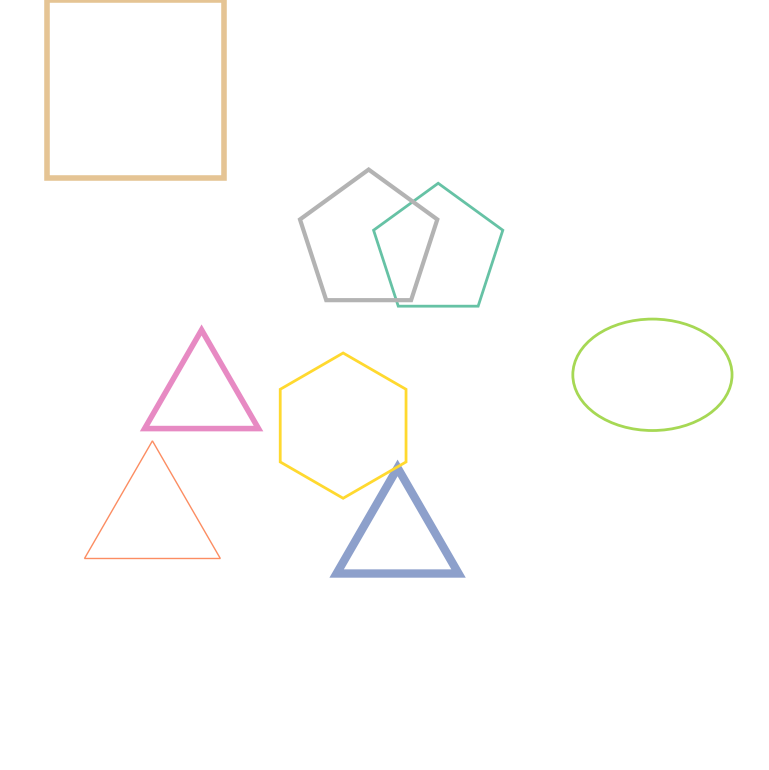[{"shape": "pentagon", "thickness": 1, "radius": 0.44, "center": [0.569, 0.674]}, {"shape": "triangle", "thickness": 0.5, "radius": 0.51, "center": [0.198, 0.326]}, {"shape": "triangle", "thickness": 3, "radius": 0.46, "center": [0.516, 0.301]}, {"shape": "triangle", "thickness": 2, "radius": 0.43, "center": [0.262, 0.486]}, {"shape": "oval", "thickness": 1, "radius": 0.52, "center": [0.847, 0.513]}, {"shape": "hexagon", "thickness": 1, "radius": 0.47, "center": [0.446, 0.447]}, {"shape": "square", "thickness": 2, "radius": 0.58, "center": [0.176, 0.884]}, {"shape": "pentagon", "thickness": 1.5, "radius": 0.47, "center": [0.479, 0.686]}]